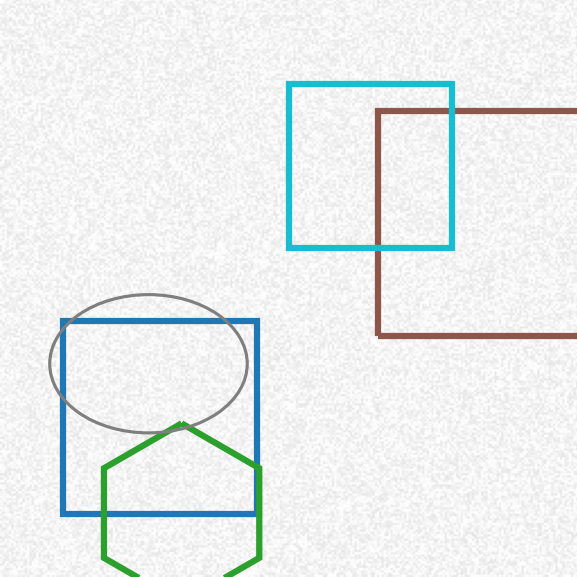[{"shape": "square", "thickness": 3, "radius": 0.84, "center": [0.277, 0.276]}, {"shape": "hexagon", "thickness": 3, "radius": 0.78, "center": [0.314, 0.111]}, {"shape": "square", "thickness": 3, "radius": 0.97, "center": [0.848, 0.612]}, {"shape": "oval", "thickness": 1.5, "radius": 0.86, "center": [0.257, 0.369]}, {"shape": "square", "thickness": 3, "radius": 0.71, "center": [0.642, 0.712]}]